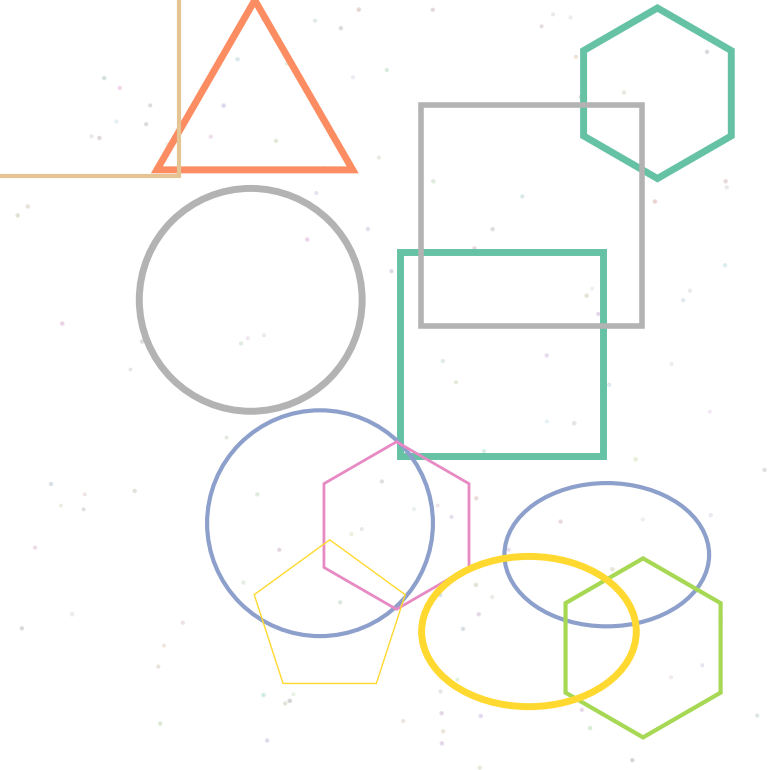[{"shape": "square", "thickness": 2.5, "radius": 0.66, "center": [0.651, 0.541]}, {"shape": "hexagon", "thickness": 2.5, "radius": 0.55, "center": [0.854, 0.879]}, {"shape": "triangle", "thickness": 2.5, "radius": 0.73, "center": [0.331, 0.853]}, {"shape": "oval", "thickness": 1.5, "radius": 0.66, "center": [0.788, 0.28]}, {"shape": "circle", "thickness": 1.5, "radius": 0.73, "center": [0.416, 0.321]}, {"shape": "hexagon", "thickness": 1, "radius": 0.54, "center": [0.515, 0.317]}, {"shape": "hexagon", "thickness": 1.5, "radius": 0.58, "center": [0.835, 0.159]}, {"shape": "pentagon", "thickness": 0.5, "radius": 0.52, "center": [0.428, 0.196]}, {"shape": "oval", "thickness": 2.5, "radius": 0.7, "center": [0.687, 0.18]}, {"shape": "square", "thickness": 1.5, "radius": 0.64, "center": [0.104, 0.9]}, {"shape": "circle", "thickness": 2.5, "radius": 0.72, "center": [0.326, 0.611]}, {"shape": "square", "thickness": 2, "radius": 0.72, "center": [0.691, 0.72]}]